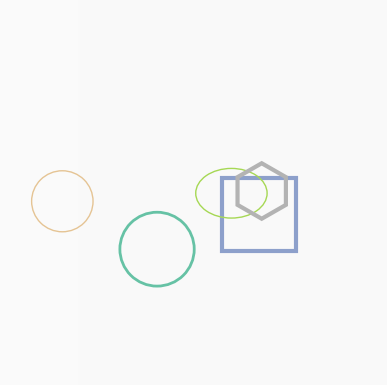[{"shape": "circle", "thickness": 2, "radius": 0.48, "center": [0.405, 0.353]}, {"shape": "square", "thickness": 3, "radius": 0.48, "center": [0.668, 0.443]}, {"shape": "oval", "thickness": 1, "radius": 0.46, "center": [0.597, 0.498]}, {"shape": "circle", "thickness": 1, "radius": 0.4, "center": [0.161, 0.477]}, {"shape": "hexagon", "thickness": 3, "radius": 0.36, "center": [0.675, 0.504]}]